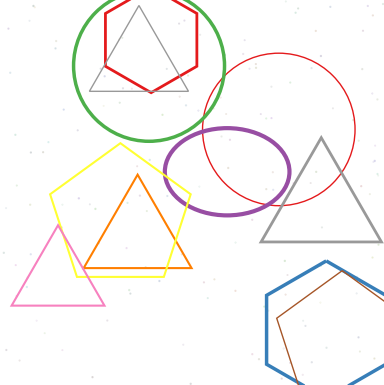[{"shape": "circle", "thickness": 1, "radius": 0.99, "center": [0.724, 0.664]}, {"shape": "hexagon", "thickness": 2, "radius": 0.69, "center": [0.393, 0.896]}, {"shape": "hexagon", "thickness": 2.5, "radius": 0.89, "center": [0.847, 0.143]}, {"shape": "circle", "thickness": 2.5, "radius": 0.98, "center": [0.387, 0.829]}, {"shape": "oval", "thickness": 3, "radius": 0.81, "center": [0.59, 0.554]}, {"shape": "triangle", "thickness": 1.5, "radius": 0.81, "center": [0.357, 0.385]}, {"shape": "pentagon", "thickness": 1.5, "radius": 0.96, "center": [0.313, 0.436]}, {"shape": "pentagon", "thickness": 1, "radius": 0.89, "center": [0.889, 0.118]}, {"shape": "triangle", "thickness": 1.5, "radius": 0.7, "center": [0.151, 0.276]}, {"shape": "triangle", "thickness": 1, "radius": 0.74, "center": [0.361, 0.837]}, {"shape": "triangle", "thickness": 2, "radius": 0.9, "center": [0.834, 0.462]}]